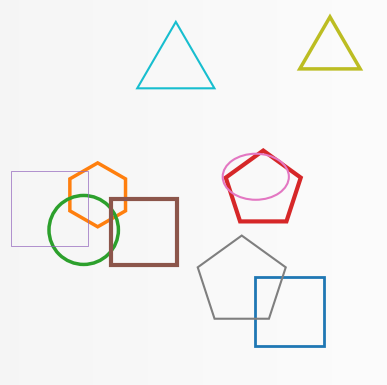[{"shape": "square", "thickness": 2, "radius": 0.45, "center": [0.747, 0.19]}, {"shape": "hexagon", "thickness": 2.5, "radius": 0.41, "center": [0.252, 0.494]}, {"shape": "circle", "thickness": 2.5, "radius": 0.45, "center": [0.216, 0.403]}, {"shape": "pentagon", "thickness": 3, "radius": 0.51, "center": [0.679, 0.507]}, {"shape": "square", "thickness": 0.5, "radius": 0.49, "center": [0.128, 0.459]}, {"shape": "square", "thickness": 3, "radius": 0.42, "center": [0.371, 0.397]}, {"shape": "oval", "thickness": 1.5, "radius": 0.43, "center": [0.66, 0.541]}, {"shape": "pentagon", "thickness": 1.5, "radius": 0.6, "center": [0.624, 0.269]}, {"shape": "triangle", "thickness": 2.5, "radius": 0.45, "center": [0.852, 0.866]}, {"shape": "triangle", "thickness": 1.5, "radius": 0.58, "center": [0.454, 0.828]}]